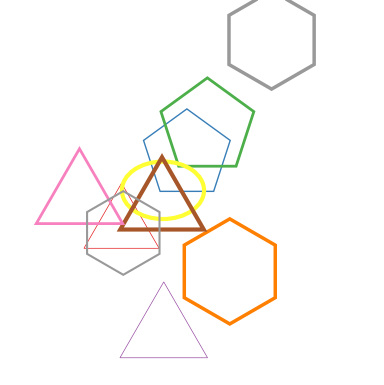[{"shape": "triangle", "thickness": 0.5, "radius": 0.56, "center": [0.316, 0.411]}, {"shape": "pentagon", "thickness": 1, "radius": 0.59, "center": [0.485, 0.599]}, {"shape": "pentagon", "thickness": 2, "radius": 0.63, "center": [0.539, 0.671]}, {"shape": "triangle", "thickness": 0.5, "radius": 0.66, "center": [0.425, 0.136]}, {"shape": "hexagon", "thickness": 2.5, "radius": 0.68, "center": [0.597, 0.295]}, {"shape": "oval", "thickness": 3, "radius": 0.53, "center": [0.423, 0.506]}, {"shape": "triangle", "thickness": 3, "radius": 0.63, "center": [0.421, 0.466]}, {"shape": "triangle", "thickness": 2, "radius": 0.65, "center": [0.206, 0.484]}, {"shape": "hexagon", "thickness": 1.5, "radius": 0.54, "center": [0.32, 0.395]}, {"shape": "hexagon", "thickness": 2.5, "radius": 0.64, "center": [0.705, 0.896]}]